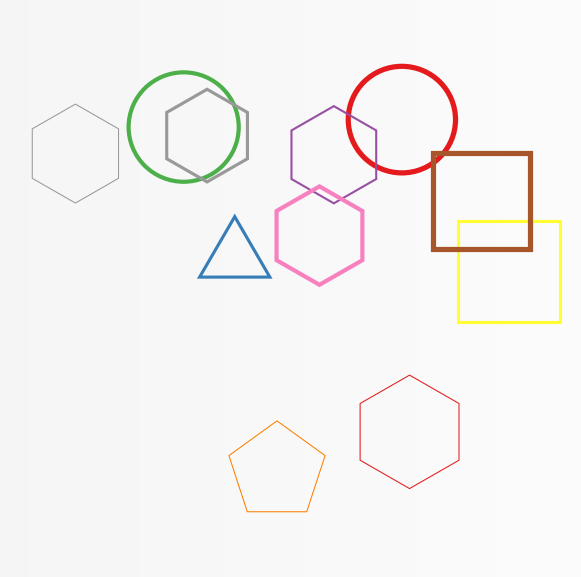[{"shape": "circle", "thickness": 2.5, "radius": 0.46, "center": [0.691, 0.792]}, {"shape": "hexagon", "thickness": 0.5, "radius": 0.49, "center": [0.705, 0.251]}, {"shape": "triangle", "thickness": 1.5, "radius": 0.35, "center": [0.404, 0.554]}, {"shape": "circle", "thickness": 2, "radius": 0.47, "center": [0.316, 0.779]}, {"shape": "hexagon", "thickness": 1, "radius": 0.42, "center": [0.574, 0.731]}, {"shape": "pentagon", "thickness": 0.5, "radius": 0.43, "center": [0.477, 0.183]}, {"shape": "square", "thickness": 1.5, "radius": 0.43, "center": [0.876, 0.529]}, {"shape": "square", "thickness": 2.5, "radius": 0.42, "center": [0.828, 0.651]}, {"shape": "hexagon", "thickness": 2, "radius": 0.43, "center": [0.55, 0.591]}, {"shape": "hexagon", "thickness": 0.5, "radius": 0.43, "center": [0.13, 0.733]}, {"shape": "hexagon", "thickness": 1.5, "radius": 0.4, "center": [0.356, 0.764]}]